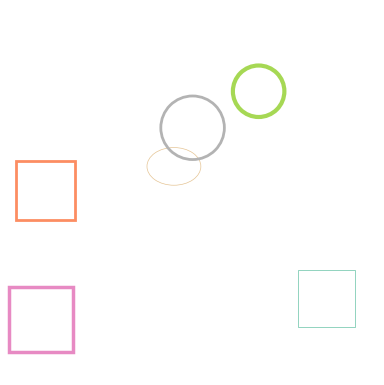[{"shape": "square", "thickness": 0.5, "radius": 0.37, "center": [0.848, 0.226]}, {"shape": "square", "thickness": 2, "radius": 0.38, "center": [0.118, 0.505]}, {"shape": "square", "thickness": 2.5, "radius": 0.42, "center": [0.107, 0.171]}, {"shape": "circle", "thickness": 3, "radius": 0.33, "center": [0.672, 0.763]}, {"shape": "oval", "thickness": 0.5, "radius": 0.35, "center": [0.452, 0.568]}, {"shape": "circle", "thickness": 2, "radius": 0.41, "center": [0.5, 0.668]}]